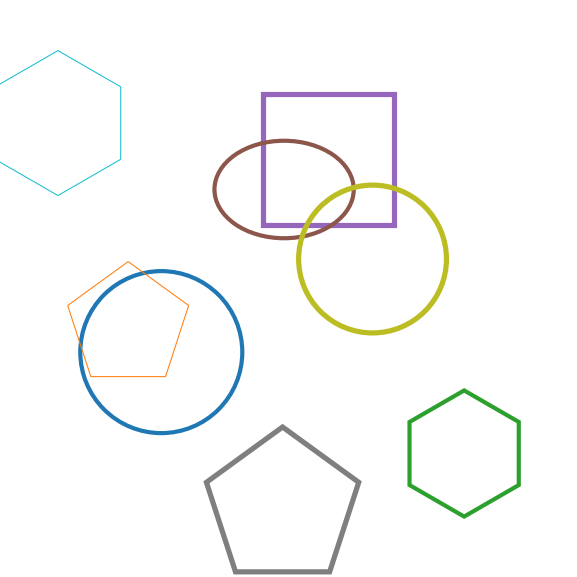[{"shape": "circle", "thickness": 2, "radius": 0.7, "center": [0.279, 0.389]}, {"shape": "pentagon", "thickness": 0.5, "radius": 0.55, "center": [0.222, 0.436]}, {"shape": "hexagon", "thickness": 2, "radius": 0.55, "center": [0.804, 0.214]}, {"shape": "square", "thickness": 2.5, "radius": 0.57, "center": [0.568, 0.723]}, {"shape": "oval", "thickness": 2, "radius": 0.6, "center": [0.492, 0.671]}, {"shape": "pentagon", "thickness": 2.5, "radius": 0.69, "center": [0.489, 0.121]}, {"shape": "circle", "thickness": 2.5, "radius": 0.64, "center": [0.645, 0.551]}, {"shape": "hexagon", "thickness": 0.5, "radius": 0.63, "center": [0.1, 0.786]}]